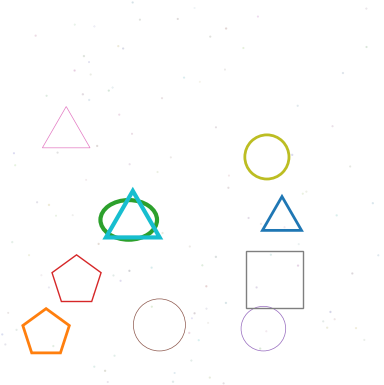[{"shape": "triangle", "thickness": 2, "radius": 0.29, "center": [0.732, 0.431]}, {"shape": "pentagon", "thickness": 2, "radius": 0.32, "center": [0.12, 0.135]}, {"shape": "oval", "thickness": 3, "radius": 0.37, "center": [0.334, 0.429]}, {"shape": "pentagon", "thickness": 1, "radius": 0.33, "center": [0.199, 0.271]}, {"shape": "circle", "thickness": 0.5, "radius": 0.29, "center": [0.684, 0.146]}, {"shape": "circle", "thickness": 0.5, "radius": 0.34, "center": [0.414, 0.156]}, {"shape": "triangle", "thickness": 0.5, "radius": 0.36, "center": [0.172, 0.652]}, {"shape": "square", "thickness": 1, "radius": 0.37, "center": [0.713, 0.275]}, {"shape": "circle", "thickness": 2, "radius": 0.29, "center": [0.693, 0.592]}, {"shape": "triangle", "thickness": 3, "radius": 0.4, "center": [0.345, 0.424]}]